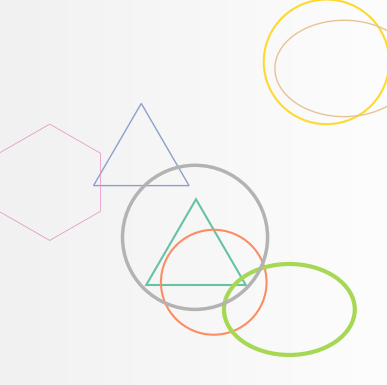[{"shape": "triangle", "thickness": 1.5, "radius": 0.74, "center": [0.506, 0.334]}, {"shape": "circle", "thickness": 1.5, "radius": 0.68, "center": [0.552, 0.267]}, {"shape": "triangle", "thickness": 1, "radius": 0.71, "center": [0.365, 0.589]}, {"shape": "hexagon", "thickness": 0.5, "radius": 0.76, "center": [0.128, 0.527]}, {"shape": "oval", "thickness": 3, "radius": 0.84, "center": [0.747, 0.196]}, {"shape": "circle", "thickness": 1.5, "radius": 0.81, "center": [0.843, 0.839]}, {"shape": "oval", "thickness": 1, "radius": 0.89, "center": [0.888, 0.822]}, {"shape": "circle", "thickness": 2.5, "radius": 0.94, "center": [0.503, 0.384]}]